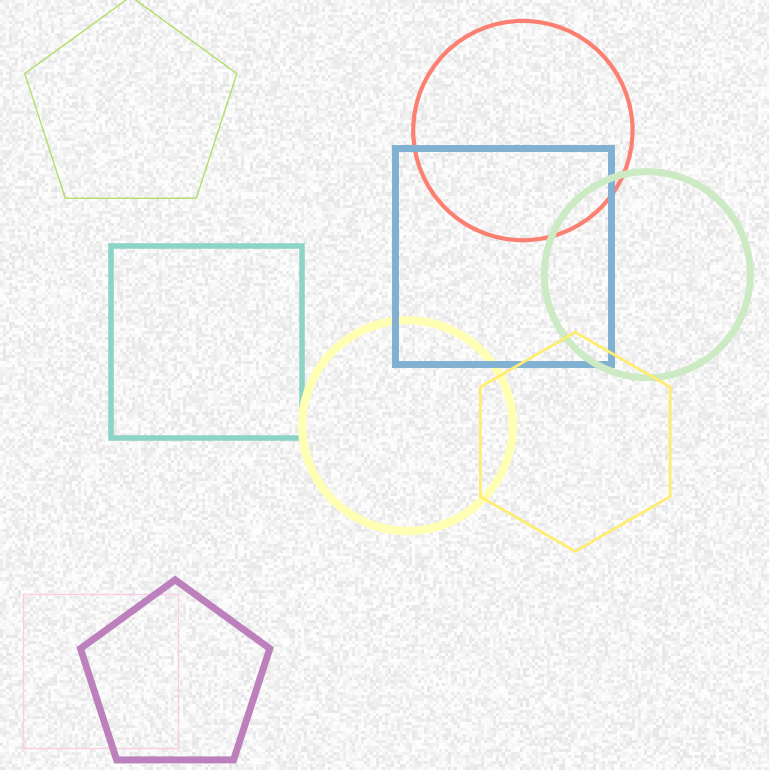[{"shape": "square", "thickness": 2, "radius": 0.62, "center": [0.269, 0.556]}, {"shape": "circle", "thickness": 3, "radius": 0.68, "center": [0.529, 0.447]}, {"shape": "circle", "thickness": 1.5, "radius": 0.71, "center": [0.679, 0.83]}, {"shape": "square", "thickness": 2.5, "radius": 0.7, "center": [0.653, 0.667]}, {"shape": "pentagon", "thickness": 0.5, "radius": 0.72, "center": [0.17, 0.86]}, {"shape": "square", "thickness": 0.5, "radius": 0.5, "center": [0.131, 0.128]}, {"shape": "pentagon", "thickness": 2.5, "radius": 0.65, "center": [0.227, 0.118]}, {"shape": "circle", "thickness": 2.5, "radius": 0.67, "center": [0.841, 0.643]}, {"shape": "hexagon", "thickness": 1, "radius": 0.71, "center": [0.747, 0.426]}]